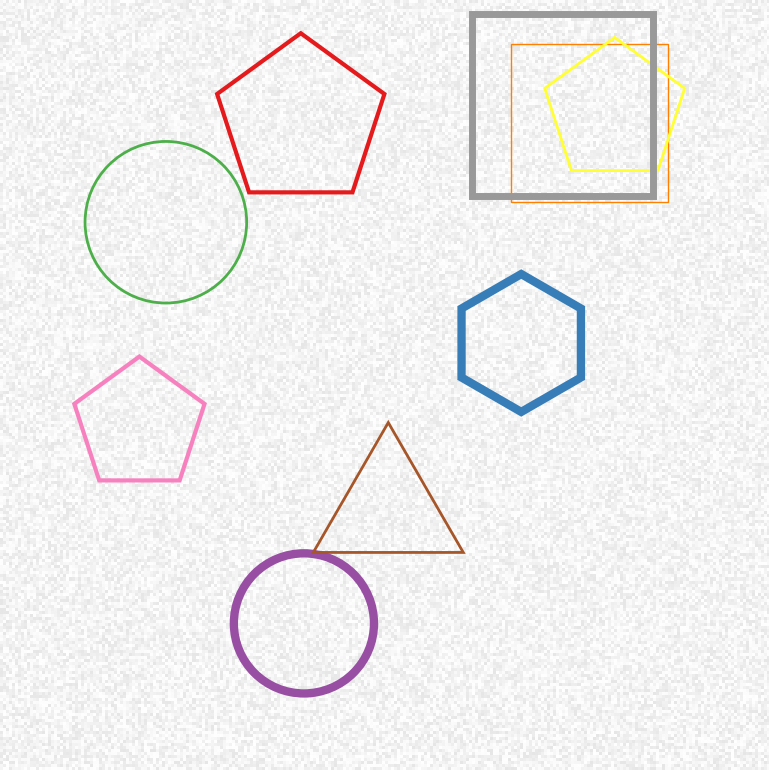[{"shape": "pentagon", "thickness": 1.5, "radius": 0.57, "center": [0.391, 0.843]}, {"shape": "hexagon", "thickness": 3, "radius": 0.45, "center": [0.677, 0.555]}, {"shape": "circle", "thickness": 1, "radius": 0.52, "center": [0.215, 0.711]}, {"shape": "circle", "thickness": 3, "radius": 0.45, "center": [0.395, 0.19]}, {"shape": "square", "thickness": 0.5, "radius": 0.51, "center": [0.766, 0.84]}, {"shape": "pentagon", "thickness": 1, "radius": 0.48, "center": [0.798, 0.856]}, {"shape": "triangle", "thickness": 1, "radius": 0.56, "center": [0.504, 0.339]}, {"shape": "pentagon", "thickness": 1.5, "radius": 0.44, "center": [0.181, 0.448]}, {"shape": "square", "thickness": 2.5, "radius": 0.59, "center": [0.73, 0.863]}]